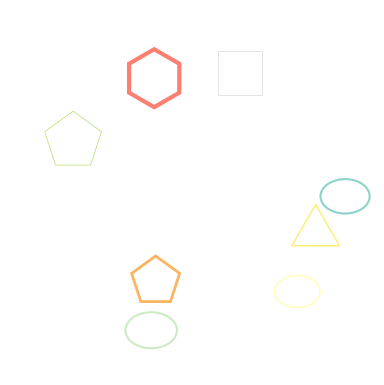[{"shape": "oval", "thickness": 1.5, "radius": 0.32, "center": [0.896, 0.49]}, {"shape": "oval", "thickness": 1, "radius": 0.3, "center": [0.772, 0.243]}, {"shape": "hexagon", "thickness": 3, "radius": 0.38, "center": [0.401, 0.797]}, {"shape": "pentagon", "thickness": 2, "radius": 0.33, "center": [0.404, 0.27]}, {"shape": "pentagon", "thickness": 0.5, "radius": 0.39, "center": [0.19, 0.634]}, {"shape": "square", "thickness": 0.5, "radius": 0.29, "center": [0.624, 0.811]}, {"shape": "oval", "thickness": 1.5, "radius": 0.33, "center": [0.393, 0.142]}, {"shape": "triangle", "thickness": 1, "radius": 0.36, "center": [0.82, 0.397]}]